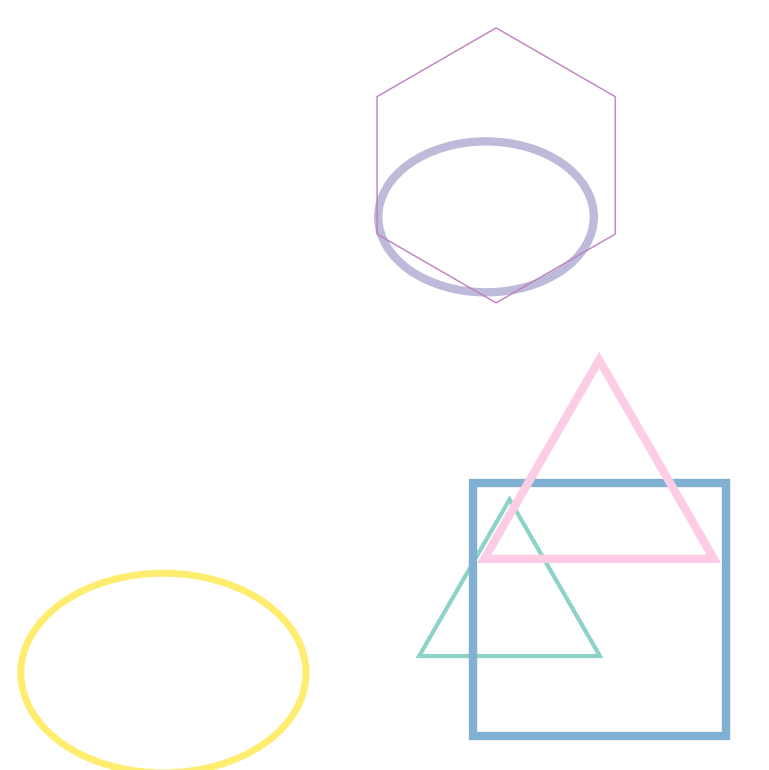[{"shape": "triangle", "thickness": 1.5, "radius": 0.68, "center": [0.662, 0.216]}, {"shape": "oval", "thickness": 3, "radius": 0.7, "center": [0.631, 0.718]}, {"shape": "square", "thickness": 3, "radius": 0.82, "center": [0.778, 0.208]}, {"shape": "triangle", "thickness": 3, "radius": 0.86, "center": [0.778, 0.36]}, {"shape": "hexagon", "thickness": 0.5, "radius": 0.89, "center": [0.644, 0.785]}, {"shape": "oval", "thickness": 2.5, "radius": 0.93, "center": [0.212, 0.126]}]